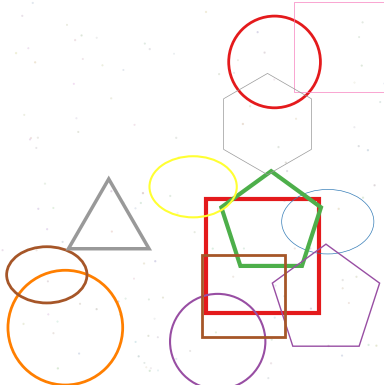[{"shape": "square", "thickness": 3, "radius": 0.73, "center": [0.681, 0.335]}, {"shape": "circle", "thickness": 2, "radius": 0.6, "center": [0.713, 0.839]}, {"shape": "oval", "thickness": 0.5, "radius": 0.6, "center": [0.851, 0.424]}, {"shape": "pentagon", "thickness": 3, "radius": 0.68, "center": [0.704, 0.419]}, {"shape": "pentagon", "thickness": 1, "radius": 0.73, "center": [0.847, 0.219]}, {"shape": "circle", "thickness": 1.5, "radius": 0.62, "center": [0.565, 0.113]}, {"shape": "circle", "thickness": 2, "radius": 0.74, "center": [0.17, 0.149]}, {"shape": "oval", "thickness": 1.5, "radius": 0.57, "center": [0.502, 0.515]}, {"shape": "oval", "thickness": 2, "radius": 0.52, "center": [0.122, 0.286]}, {"shape": "square", "thickness": 2, "radius": 0.54, "center": [0.632, 0.231]}, {"shape": "square", "thickness": 0.5, "radius": 0.58, "center": [0.88, 0.878]}, {"shape": "hexagon", "thickness": 0.5, "radius": 0.66, "center": [0.695, 0.678]}, {"shape": "triangle", "thickness": 2.5, "radius": 0.6, "center": [0.282, 0.414]}]